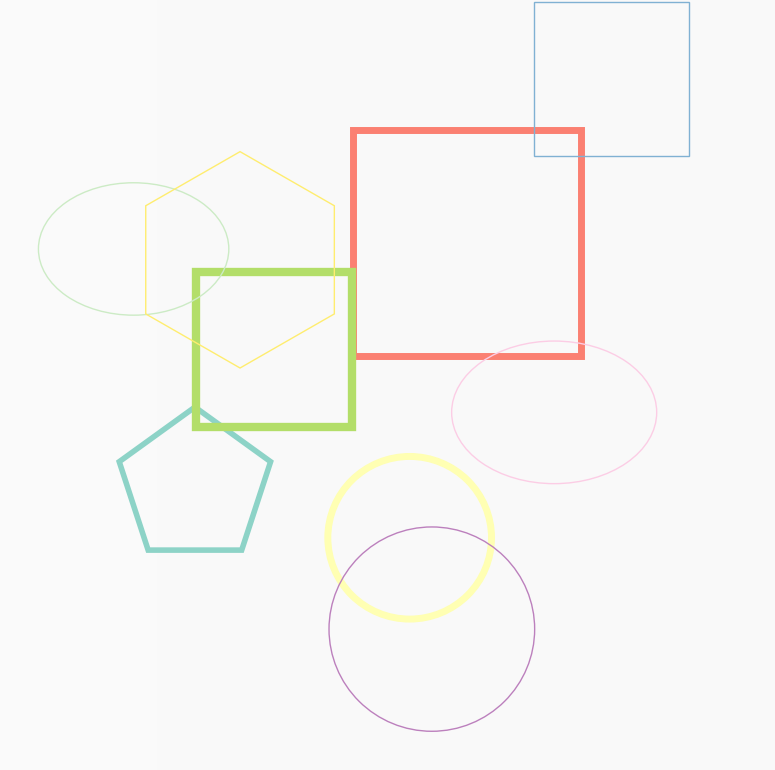[{"shape": "pentagon", "thickness": 2, "radius": 0.51, "center": [0.252, 0.369]}, {"shape": "circle", "thickness": 2.5, "radius": 0.53, "center": [0.529, 0.302]}, {"shape": "square", "thickness": 2.5, "radius": 0.74, "center": [0.602, 0.685]}, {"shape": "square", "thickness": 0.5, "radius": 0.5, "center": [0.789, 0.897]}, {"shape": "square", "thickness": 3, "radius": 0.5, "center": [0.353, 0.546]}, {"shape": "oval", "thickness": 0.5, "radius": 0.66, "center": [0.715, 0.464]}, {"shape": "circle", "thickness": 0.5, "radius": 0.66, "center": [0.557, 0.183]}, {"shape": "oval", "thickness": 0.5, "radius": 0.61, "center": [0.172, 0.677]}, {"shape": "hexagon", "thickness": 0.5, "radius": 0.7, "center": [0.31, 0.663]}]